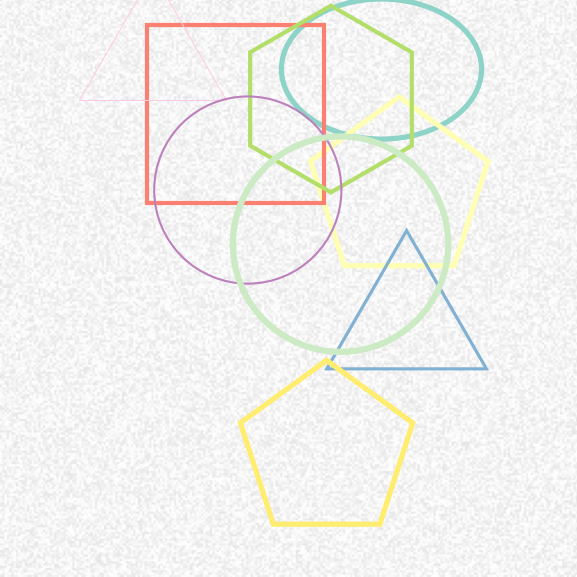[{"shape": "oval", "thickness": 2.5, "radius": 0.87, "center": [0.661, 0.88]}, {"shape": "pentagon", "thickness": 2.5, "radius": 0.81, "center": [0.691, 0.67]}, {"shape": "square", "thickness": 2, "radius": 0.77, "center": [0.408, 0.802]}, {"shape": "triangle", "thickness": 1.5, "radius": 0.8, "center": [0.704, 0.44]}, {"shape": "hexagon", "thickness": 2, "radius": 0.81, "center": [0.573, 0.828]}, {"shape": "triangle", "thickness": 0.5, "radius": 0.73, "center": [0.265, 0.899]}, {"shape": "circle", "thickness": 1, "radius": 0.81, "center": [0.429, 0.67]}, {"shape": "circle", "thickness": 3, "radius": 0.93, "center": [0.59, 0.576]}, {"shape": "pentagon", "thickness": 2.5, "radius": 0.78, "center": [0.565, 0.218]}]